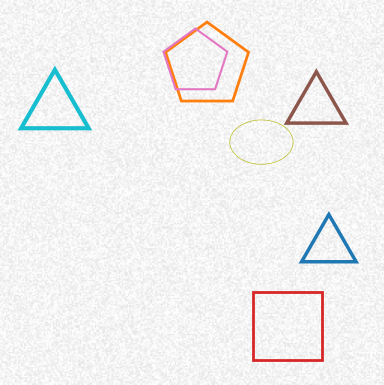[{"shape": "triangle", "thickness": 2.5, "radius": 0.41, "center": [0.854, 0.361]}, {"shape": "pentagon", "thickness": 2, "radius": 0.57, "center": [0.538, 0.829]}, {"shape": "square", "thickness": 2, "radius": 0.44, "center": [0.747, 0.153]}, {"shape": "triangle", "thickness": 2.5, "radius": 0.44, "center": [0.822, 0.725]}, {"shape": "pentagon", "thickness": 1.5, "radius": 0.44, "center": [0.508, 0.839]}, {"shape": "oval", "thickness": 0.5, "radius": 0.41, "center": [0.679, 0.631]}, {"shape": "triangle", "thickness": 3, "radius": 0.51, "center": [0.143, 0.718]}]